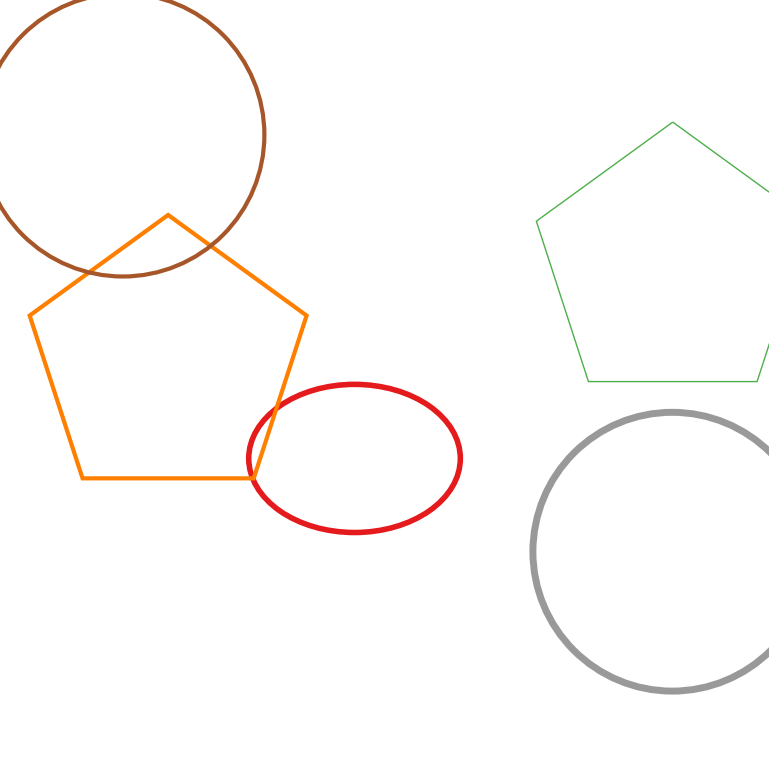[{"shape": "oval", "thickness": 2, "radius": 0.69, "center": [0.46, 0.405]}, {"shape": "pentagon", "thickness": 0.5, "radius": 0.93, "center": [0.874, 0.655]}, {"shape": "pentagon", "thickness": 1.5, "radius": 0.95, "center": [0.218, 0.532]}, {"shape": "circle", "thickness": 1.5, "radius": 0.92, "center": [0.16, 0.825]}, {"shape": "circle", "thickness": 2.5, "radius": 0.91, "center": [0.873, 0.283]}]